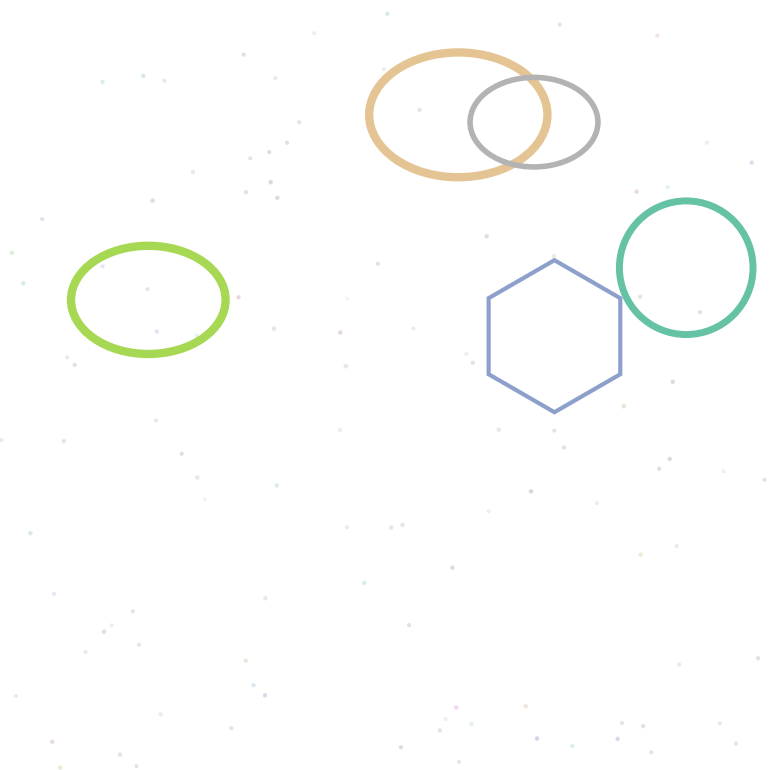[{"shape": "circle", "thickness": 2.5, "radius": 0.43, "center": [0.891, 0.652]}, {"shape": "hexagon", "thickness": 1.5, "radius": 0.49, "center": [0.72, 0.563]}, {"shape": "oval", "thickness": 3, "radius": 0.5, "center": [0.193, 0.611]}, {"shape": "oval", "thickness": 3, "radius": 0.58, "center": [0.595, 0.851]}, {"shape": "oval", "thickness": 2, "radius": 0.42, "center": [0.693, 0.841]}]